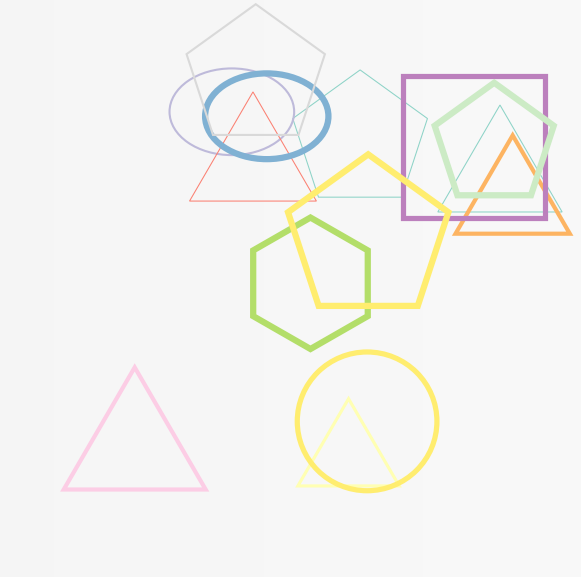[{"shape": "triangle", "thickness": 0.5, "radius": 0.62, "center": [0.86, 0.694]}, {"shape": "pentagon", "thickness": 0.5, "radius": 0.61, "center": [0.62, 0.756]}, {"shape": "triangle", "thickness": 1.5, "radius": 0.5, "center": [0.6, 0.208]}, {"shape": "oval", "thickness": 1, "radius": 0.54, "center": [0.399, 0.806]}, {"shape": "triangle", "thickness": 0.5, "radius": 0.63, "center": [0.435, 0.714]}, {"shape": "oval", "thickness": 3, "radius": 0.53, "center": [0.459, 0.798]}, {"shape": "triangle", "thickness": 2, "radius": 0.57, "center": [0.882, 0.651]}, {"shape": "hexagon", "thickness": 3, "radius": 0.57, "center": [0.534, 0.509]}, {"shape": "triangle", "thickness": 2, "radius": 0.71, "center": [0.232, 0.222]}, {"shape": "pentagon", "thickness": 1, "radius": 0.63, "center": [0.44, 0.867]}, {"shape": "square", "thickness": 2.5, "radius": 0.61, "center": [0.816, 0.745]}, {"shape": "pentagon", "thickness": 3, "radius": 0.54, "center": [0.85, 0.748]}, {"shape": "circle", "thickness": 2.5, "radius": 0.6, "center": [0.632, 0.27]}, {"shape": "pentagon", "thickness": 3, "radius": 0.73, "center": [0.633, 0.587]}]